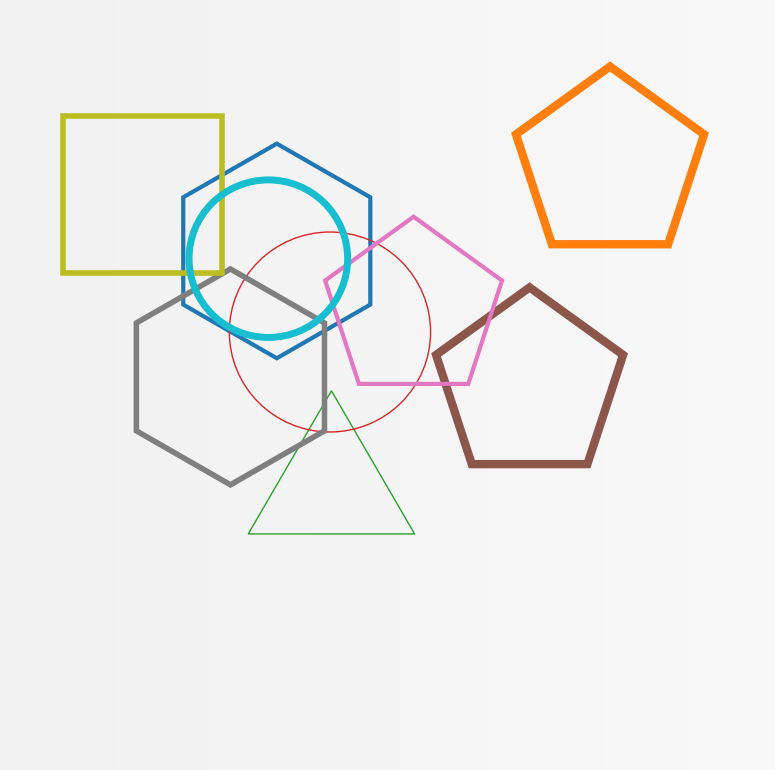[{"shape": "hexagon", "thickness": 1.5, "radius": 0.7, "center": [0.357, 0.674]}, {"shape": "pentagon", "thickness": 3, "radius": 0.64, "center": [0.787, 0.786]}, {"shape": "triangle", "thickness": 0.5, "radius": 0.62, "center": [0.428, 0.369]}, {"shape": "circle", "thickness": 0.5, "radius": 0.65, "center": [0.426, 0.569]}, {"shape": "pentagon", "thickness": 3, "radius": 0.63, "center": [0.683, 0.5]}, {"shape": "pentagon", "thickness": 1.5, "radius": 0.6, "center": [0.534, 0.599]}, {"shape": "hexagon", "thickness": 2, "radius": 0.7, "center": [0.297, 0.511]}, {"shape": "square", "thickness": 2, "radius": 0.51, "center": [0.184, 0.747]}, {"shape": "circle", "thickness": 2.5, "radius": 0.51, "center": [0.346, 0.664]}]